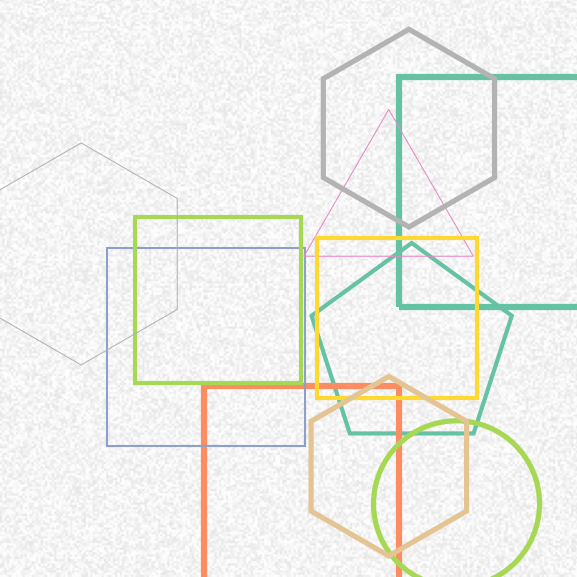[{"shape": "square", "thickness": 3, "radius": 0.99, "center": [0.89, 0.666]}, {"shape": "pentagon", "thickness": 2, "radius": 0.91, "center": [0.713, 0.396]}, {"shape": "square", "thickness": 3, "radius": 0.85, "center": [0.522, 0.162]}, {"shape": "square", "thickness": 1, "radius": 0.86, "center": [0.357, 0.398]}, {"shape": "triangle", "thickness": 0.5, "radius": 0.85, "center": [0.673, 0.64]}, {"shape": "square", "thickness": 2, "radius": 0.72, "center": [0.378, 0.48]}, {"shape": "circle", "thickness": 2.5, "radius": 0.72, "center": [0.791, 0.127]}, {"shape": "square", "thickness": 2, "radius": 0.69, "center": [0.688, 0.448]}, {"shape": "hexagon", "thickness": 2.5, "radius": 0.78, "center": [0.673, 0.192]}, {"shape": "hexagon", "thickness": 2.5, "radius": 0.86, "center": [0.708, 0.777]}, {"shape": "hexagon", "thickness": 0.5, "radius": 0.96, "center": [0.14, 0.559]}]